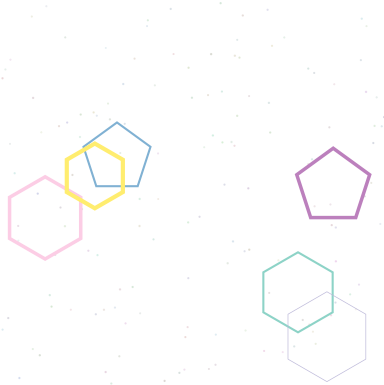[{"shape": "hexagon", "thickness": 1.5, "radius": 0.52, "center": [0.774, 0.241]}, {"shape": "hexagon", "thickness": 0.5, "radius": 0.58, "center": [0.849, 0.125]}, {"shape": "pentagon", "thickness": 1.5, "radius": 0.46, "center": [0.304, 0.59]}, {"shape": "hexagon", "thickness": 2.5, "radius": 0.53, "center": [0.117, 0.434]}, {"shape": "pentagon", "thickness": 2.5, "radius": 0.5, "center": [0.865, 0.515]}, {"shape": "hexagon", "thickness": 3, "radius": 0.42, "center": [0.246, 0.543]}]